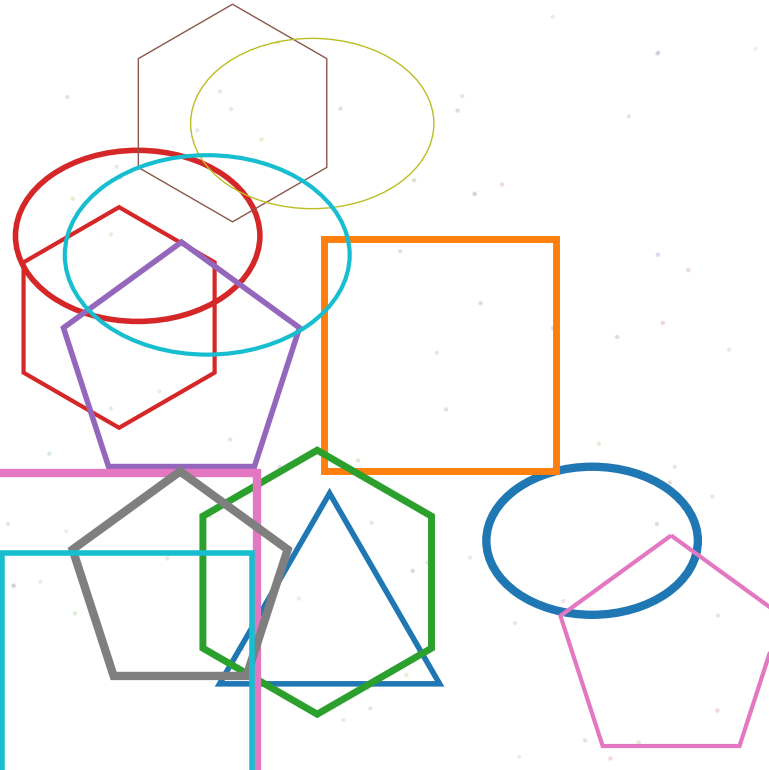[{"shape": "triangle", "thickness": 2, "radius": 0.82, "center": [0.428, 0.194]}, {"shape": "oval", "thickness": 3, "radius": 0.69, "center": [0.769, 0.298]}, {"shape": "square", "thickness": 2.5, "radius": 0.75, "center": [0.572, 0.539]}, {"shape": "hexagon", "thickness": 2.5, "radius": 0.86, "center": [0.412, 0.244]}, {"shape": "hexagon", "thickness": 1.5, "radius": 0.72, "center": [0.155, 0.588]}, {"shape": "oval", "thickness": 2, "radius": 0.79, "center": [0.179, 0.694]}, {"shape": "pentagon", "thickness": 2, "radius": 0.81, "center": [0.236, 0.524]}, {"shape": "hexagon", "thickness": 0.5, "radius": 0.71, "center": [0.302, 0.853]}, {"shape": "pentagon", "thickness": 1.5, "radius": 0.76, "center": [0.872, 0.153]}, {"shape": "square", "thickness": 3, "radius": 0.98, "center": [0.138, 0.191]}, {"shape": "pentagon", "thickness": 3, "radius": 0.73, "center": [0.234, 0.241]}, {"shape": "oval", "thickness": 0.5, "radius": 0.79, "center": [0.406, 0.84]}, {"shape": "square", "thickness": 2, "radius": 0.81, "center": [0.165, 0.119]}, {"shape": "oval", "thickness": 1.5, "radius": 0.93, "center": [0.269, 0.669]}]